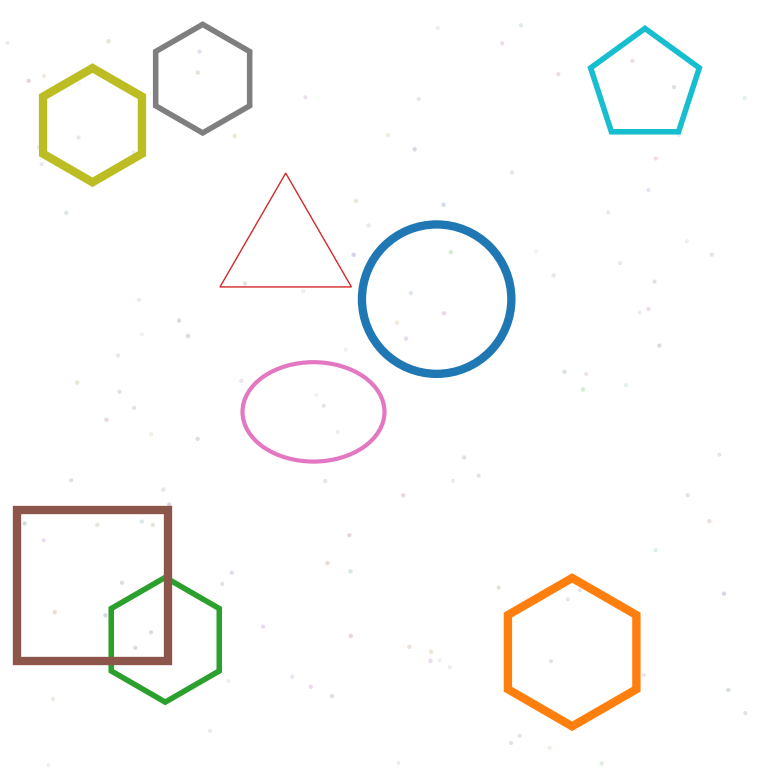[{"shape": "circle", "thickness": 3, "radius": 0.49, "center": [0.567, 0.611]}, {"shape": "hexagon", "thickness": 3, "radius": 0.48, "center": [0.743, 0.153]}, {"shape": "hexagon", "thickness": 2, "radius": 0.41, "center": [0.215, 0.169]}, {"shape": "triangle", "thickness": 0.5, "radius": 0.49, "center": [0.371, 0.677]}, {"shape": "square", "thickness": 3, "radius": 0.49, "center": [0.12, 0.239]}, {"shape": "oval", "thickness": 1.5, "radius": 0.46, "center": [0.407, 0.465]}, {"shape": "hexagon", "thickness": 2, "radius": 0.35, "center": [0.263, 0.898]}, {"shape": "hexagon", "thickness": 3, "radius": 0.37, "center": [0.12, 0.837]}, {"shape": "pentagon", "thickness": 2, "radius": 0.37, "center": [0.838, 0.889]}]